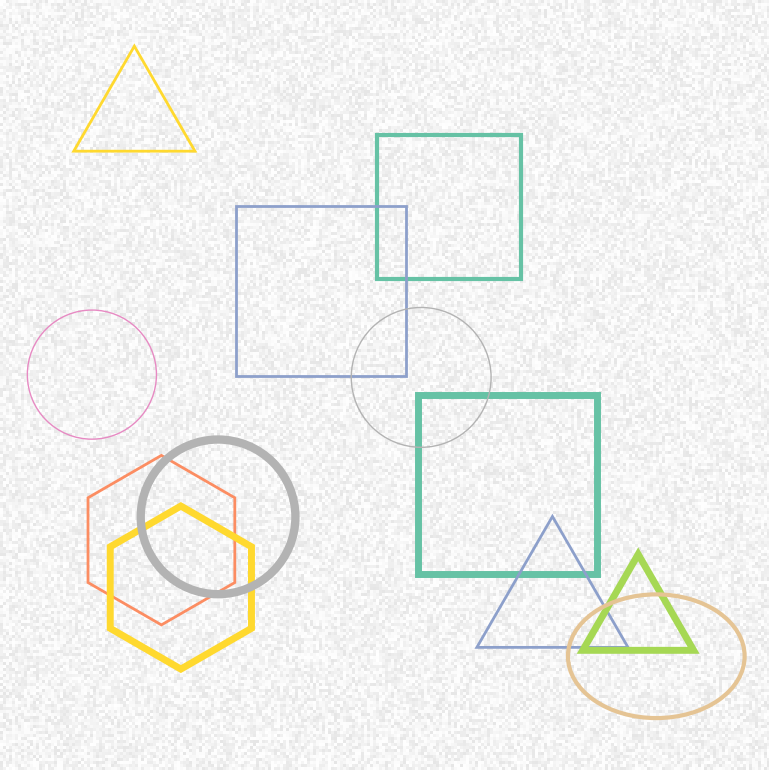[{"shape": "square", "thickness": 2.5, "radius": 0.58, "center": [0.659, 0.371]}, {"shape": "square", "thickness": 1.5, "radius": 0.47, "center": [0.583, 0.731]}, {"shape": "hexagon", "thickness": 1, "radius": 0.55, "center": [0.21, 0.299]}, {"shape": "square", "thickness": 1, "radius": 0.55, "center": [0.417, 0.622]}, {"shape": "triangle", "thickness": 1, "radius": 0.57, "center": [0.717, 0.216]}, {"shape": "circle", "thickness": 0.5, "radius": 0.42, "center": [0.119, 0.513]}, {"shape": "triangle", "thickness": 2.5, "radius": 0.42, "center": [0.829, 0.197]}, {"shape": "hexagon", "thickness": 2.5, "radius": 0.53, "center": [0.235, 0.237]}, {"shape": "triangle", "thickness": 1, "radius": 0.45, "center": [0.174, 0.849]}, {"shape": "oval", "thickness": 1.5, "radius": 0.57, "center": [0.852, 0.148]}, {"shape": "circle", "thickness": 0.5, "radius": 0.45, "center": [0.547, 0.51]}, {"shape": "circle", "thickness": 3, "radius": 0.5, "center": [0.283, 0.329]}]